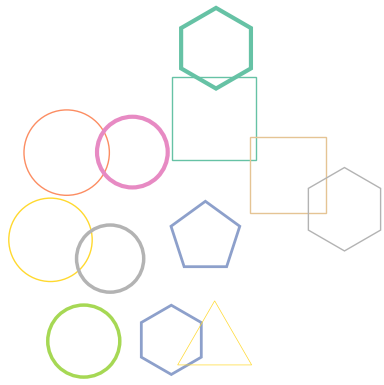[{"shape": "square", "thickness": 1, "radius": 0.54, "center": [0.555, 0.692]}, {"shape": "hexagon", "thickness": 3, "radius": 0.52, "center": [0.561, 0.875]}, {"shape": "circle", "thickness": 1, "radius": 0.55, "center": [0.173, 0.604]}, {"shape": "hexagon", "thickness": 2, "radius": 0.45, "center": [0.445, 0.117]}, {"shape": "pentagon", "thickness": 2, "radius": 0.47, "center": [0.533, 0.383]}, {"shape": "circle", "thickness": 3, "radius": 0.46, "center": [0.344, 0.605]}, {"shape": "circle", "thickness": 2.5, "radius": 0.47, "center": [0.218, 0.114]}, {"shape": "circle", "thickness": 1, "radius": 0.54, "center": [0.131, 0.377]}, {"shape": "triangle", "thickness": 0.5, "radius": 0.55, "center": [0.558, 0.108]}, {"shape": "square", "thickness": 1, "radius": 0.49, "center": [0.749, 0.546]}, {"shape": "hexagon", "thickness": 1, "radius": 0.54, "center": [0.895, 0.457]}, {"shape": "circle", "thickness": 2.5, "radius": 0.44, "center": [0.286, 0.328]}]